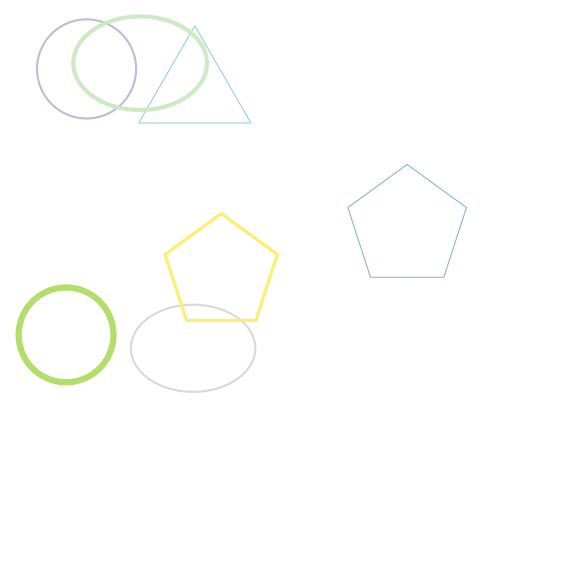[{"shape": "triangle", "thickness": 0.5, "radius": 0.56, "center": [0.337, 0.842]}, {"shape": "circle", "thickness": 1, "radius": 0.43, "center": [0.15, 0.88]}, {"shape": "pentagon", "thickness": 0.5, "radius": 0.54, "center": [0.705, 0.606]}, {"shape": "circle", "thickness": 3, "radius": 0.41, "center": [0.114, 0.419]}, {"shape": "oval", "thickness": 1, "radius": 0.54, "center": [0.334, 0.396]}, {"shape": "oval", "thickness": 2, "radius": 0.58, "center": [0.243, 0.89]}, {"shape": "pentagon", "thickness": 1.5, "radius": 0.51, "center": [0.383, 0.527]}]